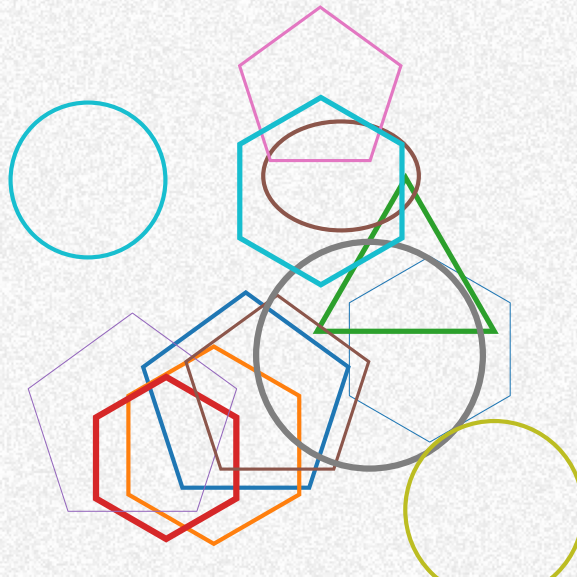[{"shape": "pentagon", "thickness": 2, "radius": 0.93, "center": [0.426, 0.306]}, {"shape": "hexagon", "thickness": 0.5, "radius": 0.8, "center": [0.744, 0.394]}, {"shape": "hexagon", "thickness": 2, "radius": 0.85, "center": [0.37, 0.228]}, {"shape": "triangle", "thickness": 2.5, "radius": 0.89, "center": [0.703, 0.514]}, {"shape": "hexagon", "thickness": 3, "radius": 0.7, "center": [0.288, 0.206]}, {"shape": "pentagon", "thickness": 0.5, "radius": 0.95, "center": [0.229, 0.267]}, {"shape": "oval", "thickness": 2, "radius": 0.67, "center": [0.591, 0.694]}, {"shape": "pentagon", "thickness": 1.5, "radius": 0.83, "center": [0.48, 0.321]}, {"shape": "pentagon", "thickness": 1.5, "radius": 0.73, "center": [0.555, 0.84]}, {"shape": "circle", "thickness": 3, "radius": 0.98, "center": [0.64, 0.384]}, {"shape": "circle", "thickness": 2, "radius": 0.77, "center": [0.856, 0.116]}, {"shape": "circle", "thickness": 2, "radius": 0.67, "center": [0.152, 0.687]}, {"shape": "hexagon", "thickness": 2.5, "radius": 0.81, "center": [0.556, 0.668]}]